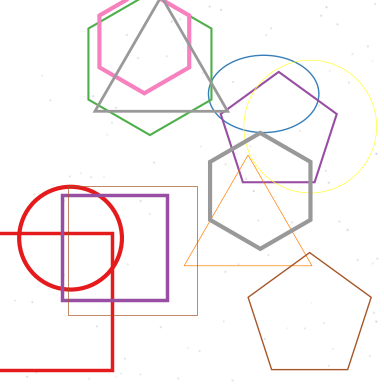[{"shape": "circle", "thickness": 3, "radius": 0.67, "center": [0.183, 0.381]}, {"shape": "square", "thickness": 2.5, "radius": 0.89, "center": [0.113, 0.217]}, {"shape": "oval", "thickness": 1, "radius": 0.72, "center": [0.685, 0.756]}, {"shape": "hexagon", "thickness": 1.5, "radius": 0.92, "center": [0.389, 0.834]}, {"shape": "square", "thickness": 2.5, "radius": 0.68, "center": [0.297, 0.357]}, {"shape": "pentagon", "thickness": 1.5, "radius": 0.79, "center": [0.724, 0.655]}, {"shape": "triangle", "thickness": 0.5, "radius": 0.96, "center": [0.644, 0.406]}, {"shape": "circle", "thickness": 0.5, "radius": 0.86, "center": [0.806, 0.671]}, {"shape": "square", "thickness": 0.5, "radius": 0.84, "center": [0.344, 0.349]}, {"shape": "pentagon", "thickness": 1, "radius": 0.84, "center": [0.804, 0.176]}, {"shape": "hexagon", "thickness": 3, "radius": 0.67, "center": [0.375, 0.892]}, {"shape": "triangle", "thickness": 2, "radius": 0.99, "center": [0.419, 0.81]}, {"shape": "hexagon", "thickness": 3, "radius": 0.75, "center": [0.676, 0.504]}]